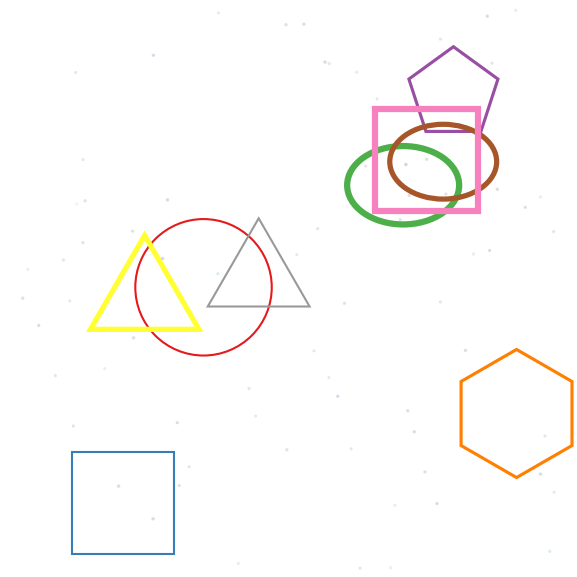[{"shape": "circle", "thickness": 1, "radius": 0.59, "center": [0.352, 0.502]}, {"shape": "square", "thickness": 1, "radius": 0.44, "center": [0.213, 0.128]}, {"shape": "oval", "thickness": 3, "radius": 0.48, "center": [0.698, 0.678]}, {"shape": "pentagon", "thickness": 1.5, "radius": 0.41, "center": [0.785, 0.837]}, {"shape": "hexagon", "thickness": 1.5, "radius": 0.55, "center": [0.894, 0.283]}, {"shape": "triangle", "thickness": 2.5, "radius": 0.54, "center": [0.251, 0.483]}, {"shape": "oval", "thickness": 2.5, "radius": 0.46, "center": [0.767, 0.719]}, {"shape": "square", "thickness": 3, "radius": 0.44, "center": [0.738, 0.722]}, {"shape": "triangle", "thickness": 1, "radius": 0.51, "center": [0.448, 0.519]}]